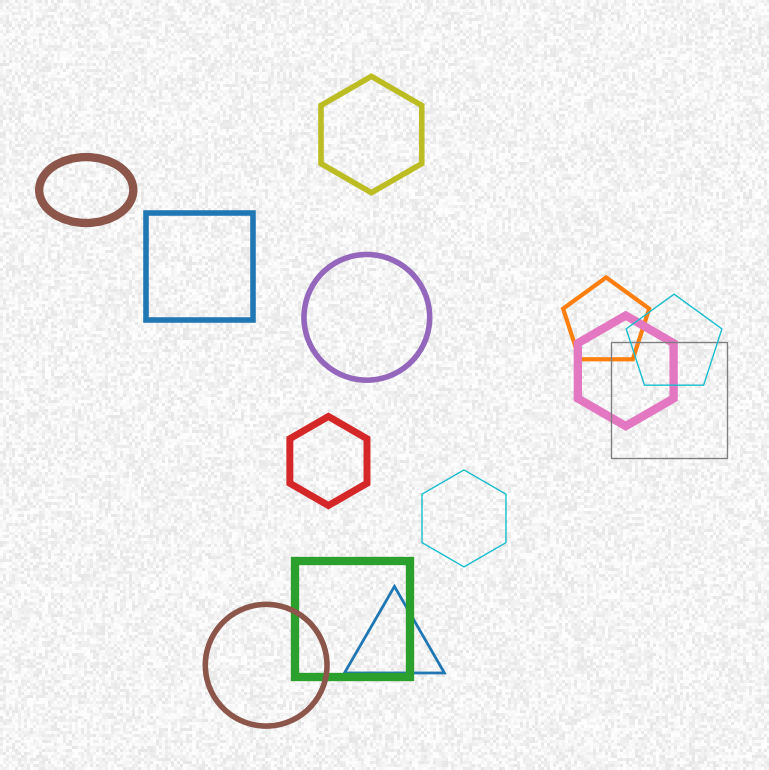[{"shape": "square", "thickness": 2, "radius": 0.35, "center": [0.259, 0.654]}, {"shape": "triangle", "thickness": 1, "radius": 0.37, "center": [0.512, 0.163]}, {"shape": "pentagon", "thickness": 1.5, "radius": 0.29, "center": [0.787, 0.581]}, {"shape": "square", "thickness": 3, "radius": 0.37, "center": [0.458, 0.196]}, {"shape": "hexagon", "thickness": 2.5, "radius": 0.29, "center": [0.427, 0.401]}, {"shape": "circle", "thickness": 2, "radius": 0.41, "center": [0.476, 0.588]}, {"shape": "oval", "thickness": 3, "radius": 0.31, "center": [0.112, 0.753]}, {"shape": "circle", "thickness": 2, "radius": 0.4, "center": [0.346, 0.136]}, {"shape": "hexagon", "thickness": 3, "radius": 0.36, "center": [0.813, 0.518]}, {"shape": "square", "thickness": 0.5, "radius": 0.38, "center": [0.869, 0.48]}, {"shape": "hexagon", "thickness": 2, "radius": 0.38, "center": [0.482, 0.825]}, {"shape": "pentagon", "thickness": 0.5, "radius": 0.33, "center": [0.875, 0.553]}, {"shape": "hexagon", "thickness": 0.5, "radius": 0.31, "center": [0.603, 0.327]}]